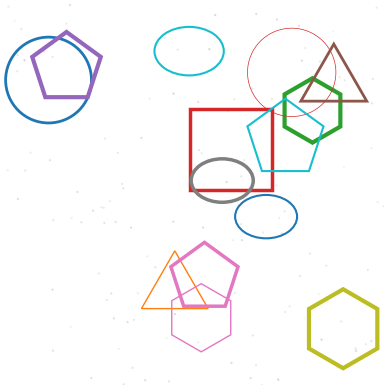[{"shape": "oval", "thickness": 1.5, "radius": 0.4, "center": [0.691, 0.437]}, {"shape": "circle", "thickness": 2, "radius": 0.56, "center": [0.126, 0.792]}, {"shape": "triangle", "thickness": 1, "radius": 0.5, "center": [0.454, 0.248]}, {"shape": "hexagon", "thickness": 3, "radius": 0.42, "center": [0.812, 0.713]}, {"shape": "circle", "thickness": 0.5, "radius": 0.57, "center": [0.758, 0.812]}, {"shape": "square", "thickness": 2.5, "radius": 0.53, "center": [0.6, 0.612]}, {"shape": "pentagon", "thickness": 3, "radius": 0.47, "center": [0.173, 0.823]}, {"shape": "triangle", "thickness": 2, "radius": 0.49, "center": [0.867, 0.787]}, {"shape": "hexagon", "thickness": 1, "radius": 0.44, "center": [0.523, 0.175]}, {"shape": "pentagon", "thickness": 2.5, "radius": 0.46, "center": [0.531, 0.279]}, {"shape": "oval", "thickness": 2.5, "radius": 0.4, "center": [0.577, 0.531]}, {"shape": "hexagon", "thickness": 3, "radius": 0.51, "center": [0.891, 0.146]}, {"shape": "pentagon", "thickness": 1.5, "radius": 0.52, "center": [0.741, 0.64]}, {"shape": "oval", "thickness": 1.5, "radius": 0.45, "center": [0.491, 0.867]}]